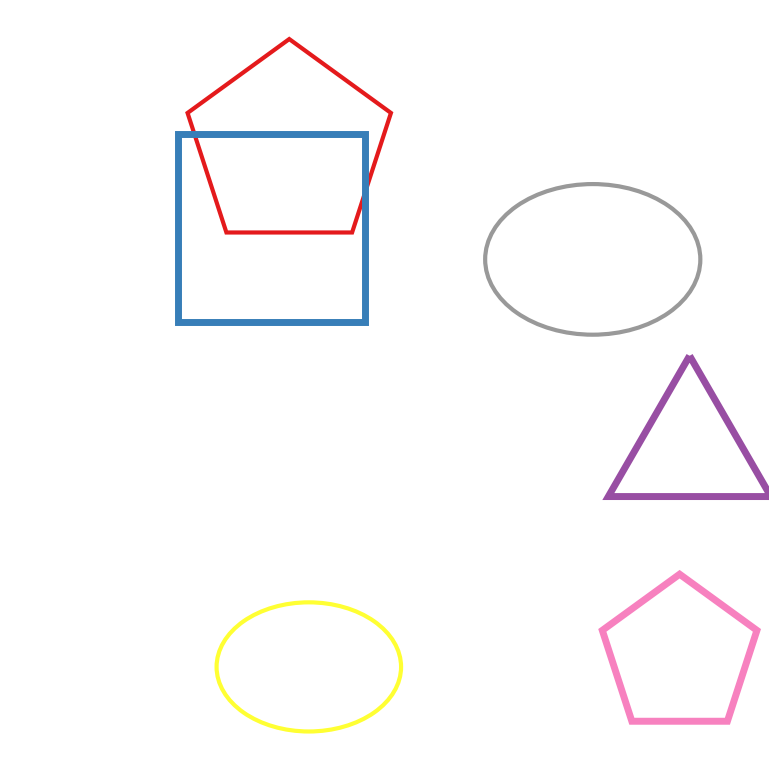[{"shape": "pentagon", "thickness": 1.5, "radius": 0.69, "center": [0.376, 0.81]}, {"shape": "square", "thickness": 2.5, "radius": 0.61, "center": [0.353, 0.704]}, {"shape": "triangle", "thickness": 2.5, "radius": 0.61, "center": [0.896, 0.416]}, {"shape": "oval", "thickness": 1.5, "radius": 0.6, "center": [0.401, 0.134]}, {"shape": "pentagon", "thickness": 2.5, "radius": 0.53, "center": [0.883, 0.149]}, {"shape": "oval", "thickness": 1.5, "radius": 0.7, "center": [0.77, 0.663]}]